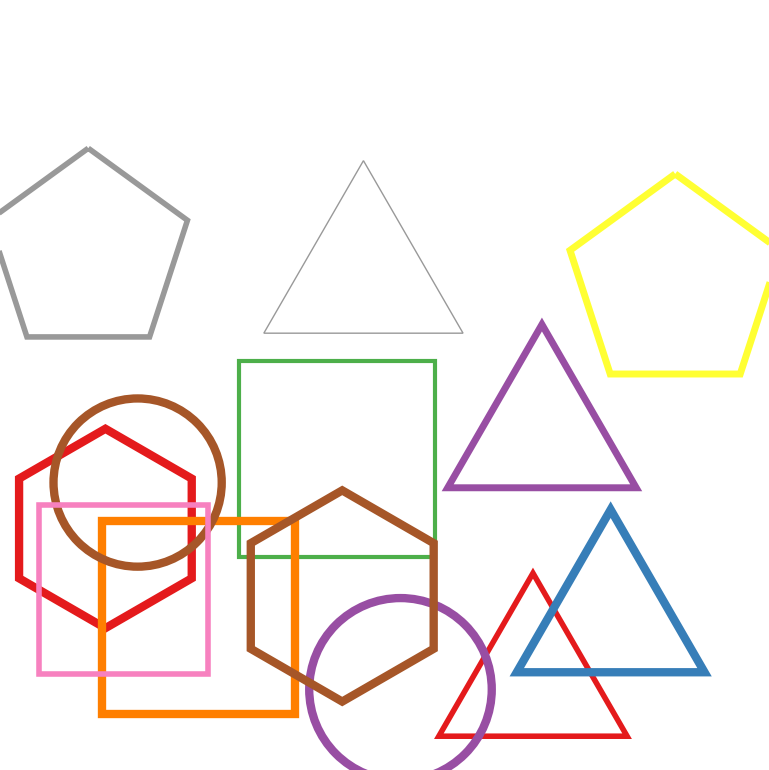[{"shape": "hexagon", "thickness": 3, "radius": 0.65, "center": [0.137, 0.314]}, {"shape": "triangle", "thickness": 2, "radius": 0.71, "center": [0.692, 0.114]}, {"shape": "triangle", "thickness": 3, "radius": 0.7, "center": [0.793, 0.197]}, {"shape": "square", "thickness": 1.5, "radius": 0.64, "center": [0.437, 0.403]}, {"shape": "triangle", "thickness": 2.5, "radius": 0.71, "center": [0.704, 0.437]}, {"shape": "circle", "thickness": 3, "radius": 0.59, "center": [0.52, 0.105]}, {"shape": "square", "thickness": 3, "radius": 0.63, "center": [0.258, 0.199]}, {"shape": "pentagon", "thickness": 2.5, "radius": 0.72, "center": [0.877, 0.63]}, {"shape": "hexagon", "thickness": 3, "radius": 0.69, "center": [0.444, 0.226]}, {"shape": "circle", "thickness": 3, "radius": 0.55, "center": [0.179, 0.373]}, {"shape": "square", "thickness": 2, "radius": 0.55, "center": [0.16, 0.234]}, {"shape": "pentagon", "thickness": 2, "radius": 0.68, "center": [0.115, 0.672]}, {"shape": "triangle", "thickness": 0.5, "radius": 0.75, "center": [0.472, 0.642]}]